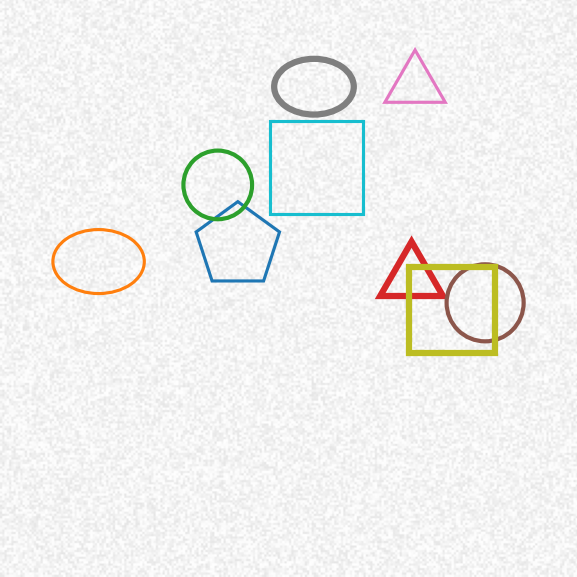[{"shape": "pentagon", "thickness": 1.5, "radius": 0.38, "center": [0.412, 0.574]}, {"shape": "oval", "thickness": 1.5, "radius": 0.4, "center": [0.171, 0.546]}, {"shape": "circle", "thickness": 2, "radius": 0.3, "center": [0.377, 0.679]}, {"shape": "triangle", "thickness": 3, "radius": 0.31, "center": [0.713, 0.518]}, {"shape": "circle", "thickness": 2, "radius": 0.33, "center": [0.84, 0.475]}, {"shape": "triangle", "thickness": 1.5, "radius": 0.3, "center": [0.719, 0.852]}, {"shape": "oval", "thickness": 3, "radius": 0.34, "center": [0.544, 0.849]}, {"shape": "square", "thickness": 3, "radius": 0.37, "center": [0.783, 0.463]}, {"shape": "square", "thickness": 1.5, "radius": 0.4, "center": [0.548, 0.71]}]